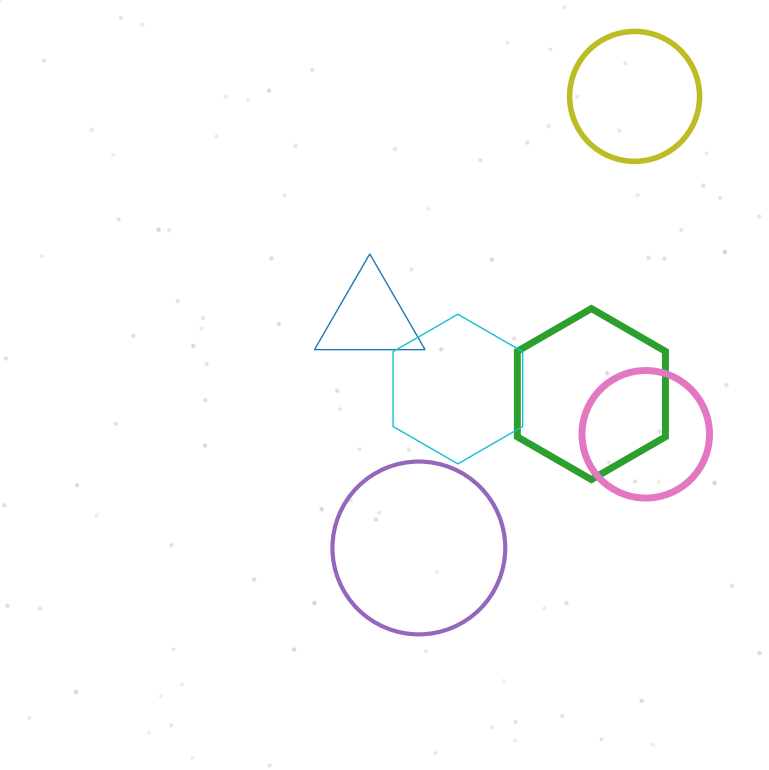[{"shape": "triangle", "thickness": 0.5, "radius": 0.41, "center": [0.48, 0.587]}, {"shape": "hexagon", "thickness": 2.5, "radius": 0.56, "center": [0.768, 0.488]}, {"shape": "circle", "thickness": 1.5, "radius": 0.56, "center": [0.544, 0.288]}, {"shape": "circle", "thickness": 2.5, "radius": 0.41, "center": [0.839, 0.436]}, {"shape": "circle", "thickness": 2, "radius": 0.42, "center": [0.824, 0.875]}, {"shape": "hexagon", "thickness": 0.5, "radius": 0.49, "center": [0.595, 0.495]}]